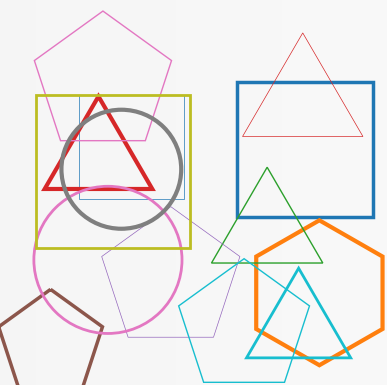[{"shape": "square", "thickness": 2.5, "radius": 0.88, "center": [0.787, 0.611]}, {"shape": "square", "thickness": 0.5, "radius": 0.67, "center": [0.339, 0.619]}, {"shape": "hexagon", "thickness": 3, "radius": 0.94, "center": [0.824, 0.24]}, {"shape": "triangle", "thickness": 1, "radius": 0.83, "center": [0.689, 0.4]}, {"shape": "triangle", "thickness": 3, "radius": 0.8, "center": [0.254, 0.589]}, {"shape": "triangle", "thickness": 0.5, "radius": 0.9, "center": [0.781, 0.735]}, {"shape": "pentagon", "thickness": 0.5, "radius": 0.94, "center": [0.441, 0.276]}, {"shape": "pentagon", "thickness": 2.5, "radius": 0.7, "center": [0.13, 0.108]}, {"shape": "circle", "thickness": 2, "radius": 0.96, "center": [0.279, 0.325]}, {"shape": "pentagon", "thickness": 1, "radius": 0.93, "center": [0.266, 0.785]}, {"shape": "circle", "thickness": 3, "radius": 0.77, "center": [0.313, 0.56]}, {"shape": "square", "thickness": 2, "radius": 0.99, "center": [0.292, 0.554]}, {"shape": "pentagon", "thickness": 1, "radius": 0.89, "center": [0.63, 0.151]}, {"shape": "triangle", "thickness": 2, "radius": 0.78, "center": [0.771, 0.148]}]